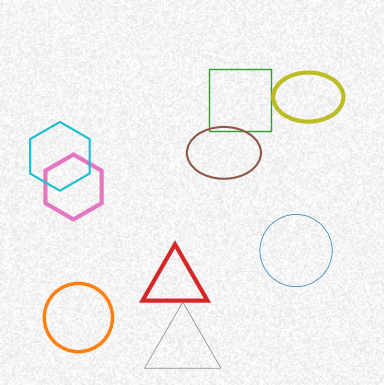[{"shape": "circle", "thickness": 0.5, "radius": 0.47, "center": [0.769, 0.349]}, {"shape": "circle", "thickness": 2.5, "radius": 0.44, "center": [0.204, 0.175]}, {"shape": "square", "thickness": 1, "radius": 0.4, "center": [0.624, 0.74]}, {"shape": "triangle", "thickness": 3, "radius": 0.49, "center": [0.455, 0.268]}, {"shape": "oval", "thickness": 1.5, "radius": 0.48, "center": [0.582, 0.603]}, {"shape": "hexagon", "thickness": 3, "radius": 0.42, "center": [0.191, 0.514]}, {"shape": "triangle", "thickness": 0.5, "radius": 0.57, "center": [0.475, 0.101]}, {"shape": "oval", "thickness": 3, "radius": 0.46, "center": [0.801, 0.748]}, {"shape": "hexagon", "thickness": 1.5, "radius": 0.45, "center": [0.156, 0.594]}]